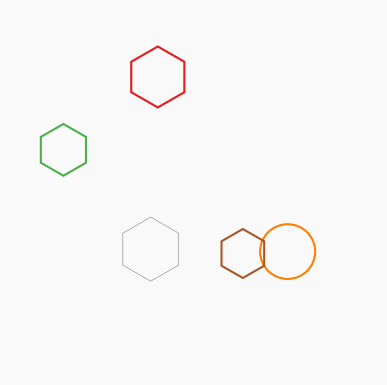[{"shape": "hexagon", "thickness": 1.5, "radius": 0.4, "center": [0.407, 0.8]}, {"shape": "hexagon", "thickness": 1.5, "radius": 0.34, "center": [0.164, 0.611]}, {"shape": "circle", "thickness": 1.5, "radius": 0.36, "center": [0.742, 0.347]}, {"shape": "hexagon", "thickness": 1.5, "radius": 0.32, "center": [0.627, 0.342]}, {"shape": "hexagon", "thickness": 0.5, "radius": 0.42, "center": [0.389, 0.353]}]